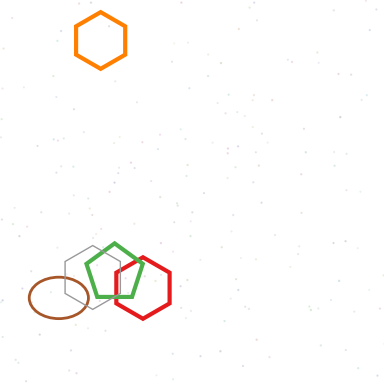[{"shape": "hexagon", "thickness": 3, "radius": 0.4, "center": [0.371, 0.252]}, {"shape": "pentagon", "thickness": 3, "radius": 0.38, "center": [0.298, 0.291]}, {"shape": "hexagon", "thickness": 3, "radius": 0.37, "center": [0.261, 0.895]}, {"shape": "oval", "thickness": 2, "radius": 0.38, "center": [0.153, 0.226]}, {"shape": "hexagon", "thickness": 1, "radius": 0.41, "center": [0.241, 0.279]}]